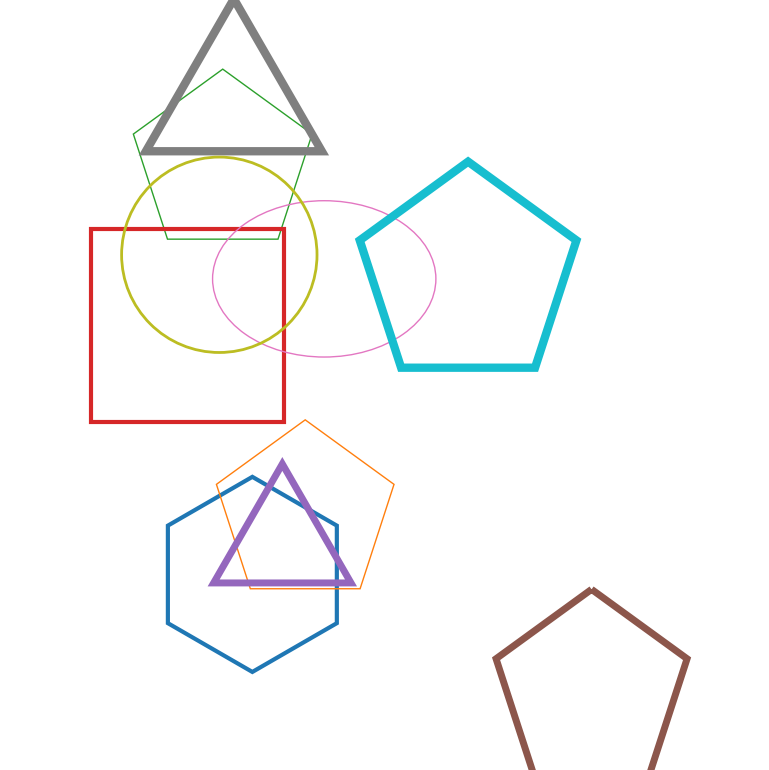[{"shape": "hexagon", "thickness": 1.5, "radius": 0.63, "center": [0.328, 0.254]}, {"shape": "pentagon", "thickness": 0.5, "radius": 0.61, "center": [0.396, 0.333]}, {"shape": "pentagon", "thickness": 0.5, "radius": 0.61, "center": [0.289, 0.788]}, {"shape": "square", "thickness": 1.5, "radius": 0.63, "center": [0.244, 0.577]}, {"shape": "triangle", "thickness": 2.5, "radius": 0.52, "center": [0.367, 0.294]}, {"shape": "pentagon", "thickness": 2.5, "radius": 0.65, "center": [0.768, 0.104]}, {"shape": "oval", "thickness": 0.5, "radius": 0.73, "center": [0.421, 0.638]}, {"shape": "triangle", "thickness": 3, "radius": 0.66, "center": [0.304, 0.87]}, {"shape": "circle", "thickness": 1, "radius": 0.63, "center": [0.285, 0.669]}, {"shape": "pentagon", "thickness": 3, "radius": 0.74, "center": [0.608, 0.642]}]